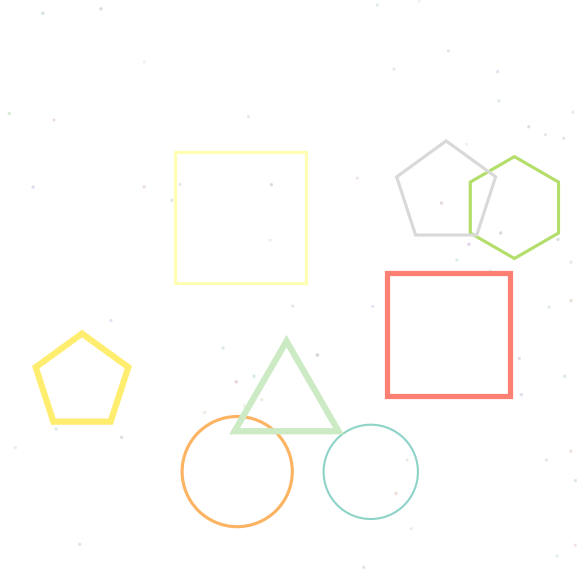[{"shape": "circle", "thickness": 1, "radius": 0.41, "center": [0.642, 0.182]}, {"shape": "square", "thickness": 1.5, "radius": 0.56, "center": [0.416, 0.623]}, {"shape": "square", "thickness": 2.5, "radius": 0.53, "center": [0.777, 0.419]}, {"shape": "circle", "thickness": 1.5, "radius": 0.48, "center": [0.411, 0.183]}, {"shape": "hexagon", "thickness": 1.5, "radius": 0.44, "center": [0.891, 0.64]}, {"shape": "pentagon", "thickness": 1.5, "radius": 0.45, "center": [0.773, 0.665]}, {"shape": "triangle", "thickness": 3, "radius": 0.52, "center": [0.496, 0.304]}, {"shape": "pentagon", "thickness": 3, "radius": 0.42, "center": [0.142, 0.337]}]